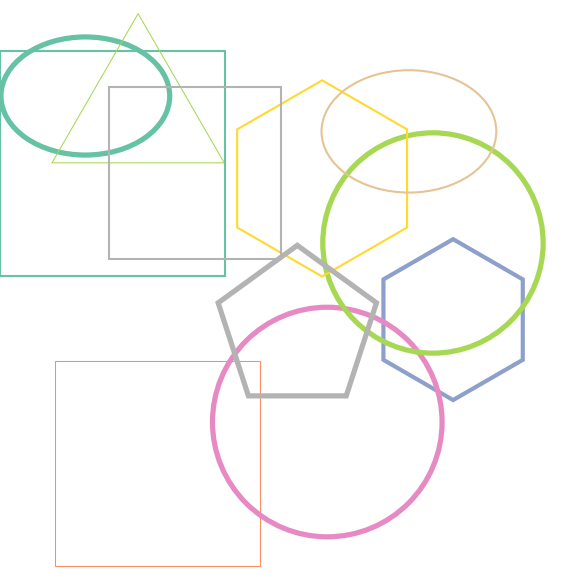[{"shape": "oval", "thickness": 2.5, "radius": 0.73, "center": [0.148, 0.833]}, {"shape": "square", "thickness": 1, "radius": 0.98, "center": [0.194, 0.716]}, {"shape": "square", "thickness": 0.5, "radius": 0.89, "center": [0.273, 0.196]}, {"shape": "hexagon", "thickness": 2, "radius": 0.7, "center": [0.785, 0.446]}, {"shape": "circle", "thickness": 2.5, "radius": 0.99, "center": [0.567, 0.268]}, {"shape": "triangle", "thickness": 0.5, "radius": 0.86, "center": [0.239, 0.803]}, {"shape": "circle", "thickness": 2.5, "radius": 0.95, "center": [0.75, 0.578]}, {"shape": "hexagon", "thickness": 1, "radius": 0.85, "center": [0.558, 0.69]}, {"shape": "oval", "thickness": 1, "radius": 0.76, "center": [0.708, 0.772]}, {"shape": "square", "thickness": 1, "radius": 0.75, "center": [0.338, 0.7]}, {"shape": "pentagon", "thickness": 2.5, "radius": 0.72, "center": [0.515, 0.43]}]